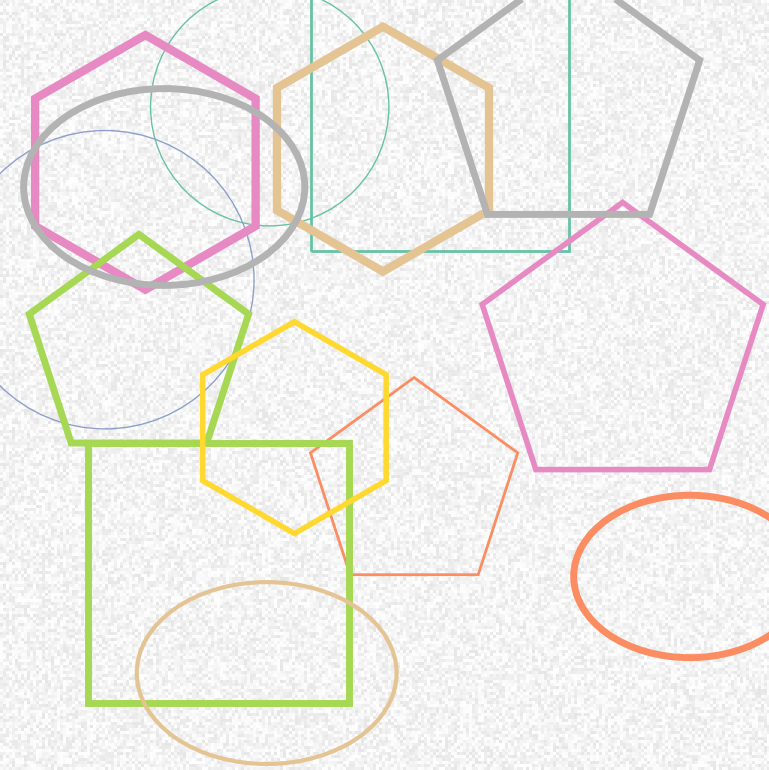[{"shape": "circle", "thickness": 0.5, "radius": 0.77, "center": [0.35, 0.861]}, {"shape": "square", "thickness": 1, "radius": 0.84, "center": [0.572, 0.842]}, {"shape": "pentagon", "thickness": 1, "radius": 0.71, "center": [0.538, 0.368]}, {"shape": "oval", "thickness": 2.5, "radius": 0.75, "center": [0.896, 0.251]}, {"shape": "circle", "thickness": 0.5, "radius": 0.97, "center": [0.136, 0.637]}, {"shape": "pentagon", "thickness": 2, "radius": 0.96, "center": [0.809, 0.545]}, {"shape": "hexagon", "thickness": 3, "radius": 0.83, "center": [0.189, 0.789]}, {"shape": "pentagon", "thickness": 2.5, "radius": 0.75, "center": [0.18, 0.546]}, {"shape": "square", "thickness": 2.5, "radius": 0.85, "center": [0.284, 0.256]}, {"shape": "hexagon", "thickness": 2, "radius": 0.69, "center": [0.382, 0.445]}, {"shape": "hexagon", "thickness": 3, "radius": 0.79, "center": [0.497, 0.806]}, {"shape": "oval", "thickness": 1.5, "radius": 0.84, "center": [0.346, 0.126]}, {"shape": "pentagon", "thickness": 2.5, "radius": 0.9, "center": [0.738, 0.866]}, {"shape": "oval", "thickness": 2.5, "radius": 0.91, "center": [0.213, 0.757]}]